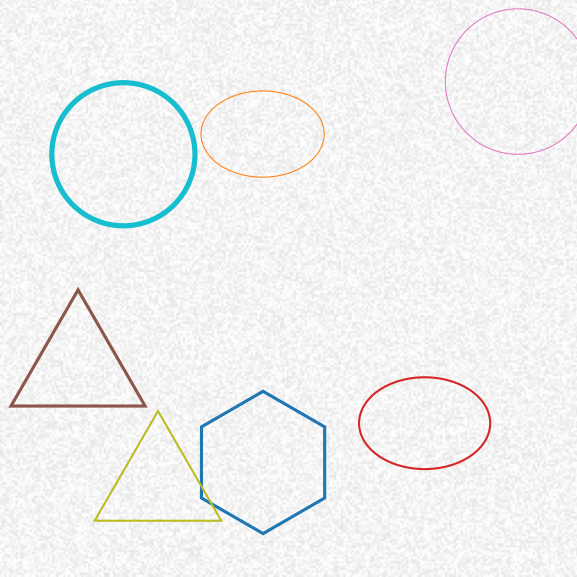[{"shape": "hexagon", "thickness": 1.5, "radius": 0.62, "center": [0.456, 0.198]}, {"shape": "oval", "thickness": 0.5, "radius": 0.53, "center": [0.455, 0.767]}, {"shape": "oval", "thickness": 1, "radius": 0.57, "center": [0.735, 0.266]}, {"shape": "triangle", "thickness": 1.5, "radius": 0.67, "center": [0.135, 0.363]}, {"shape": "circle", "thickness": 0.5, "radius": 0.63, "center": [0.897, 0.858]}, {"shape": "triangle", "thickness": 1, "radius": 0.63, "center": [0.274, 0.161]}, {"shape": "circle", "thickness": 2.5, "radius": 0.62, "center": [0.214, 0.732]}]